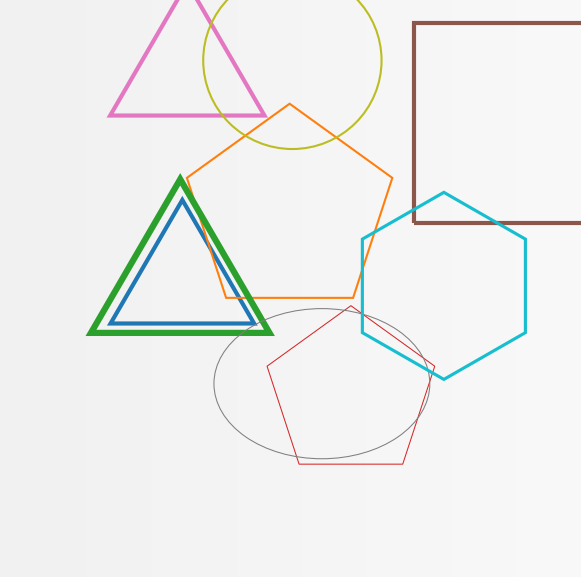[{"shape": "triangle", "thickness": 2, "radius": 0.71, "center": [0.314, 0.51]}, {"shape": "pentagon", "thickness": 1, "radius": 0.93, "center": [0.498, 0.634]}, {"shape": "triangle", "thickness": 3, "radius": 0.89, "center": [0.31, 0.511]}, {"shape": "pentagon", "thickness": 0.5, "radius": 0.76, "center": [0.604, 0.318]}, {"shape": "square", "thickness": 2, "radius": 0.86, "center": [0.885, 0.786]}, {"shape": "triangle", "thickness": 2, "radius": 0.77, "center": [0.322, 0.876]}, {"shape": "oval", "thickness": 0.5, "radius": 0.93, "center": [0.554, 0.335]}, {"shape": "circle", "thickness": 1, "radius": 0.77, "center": [0.503, 0.895]}, {"shape": "hexagon", "thickness": 1.5, "radius": 0.81, "center": [0.764, 0.504]}]